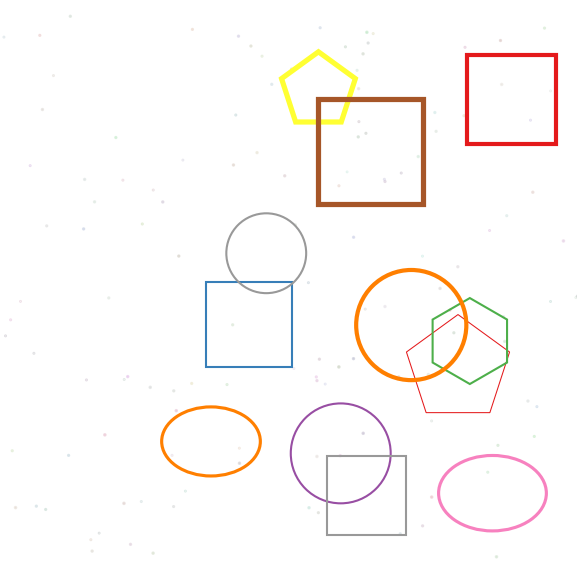[{"shape": "pentagon", "thickness": 0.5, "radius": 0.47, "center": [0.793, 0.361]}, {"shape": "square", "thickness": 2, "radius": 0.39, "center": [0.886, 0.827]}, {"shape": "square", "thickness": 1, "radius": 0.37, "center": [0.431, 0.438]}, {"shape": "hexagon", "thickness": 1, "radius": 0.37, "center": [0.814, 0.409]}, {"shape": "circle", "thickness": 1, "radius": 0.43, "center": [0.59, 0.214]}, {"shape": "oval", "thickness": 1.5, "radius": 0.43, "center": [0.365, 0.235]}, {"shape": "circle", "thickness": 2, "radius": 0.48, "center": [0.712, 0.436]}, {"shape": "pentagon", "thickness": 2.5, "radius": 0.34, "center": [0.551, 0.842]}, {"shape": "square", "thickness": 2.5, "radius": 0.45, "center": [0.641, 0.737]}, {"shape": "oval", "thickness": 1.5, "radius": 0.47, "center": [0.853, 0.145]}, {"shape": "square", "thickness": 1, "radius": 0.34, "center": [0.635, 0.141]}, {"shape": "circle", "thickness": 1, "radius": 0.35, "center": [0.461, 0.561]}]